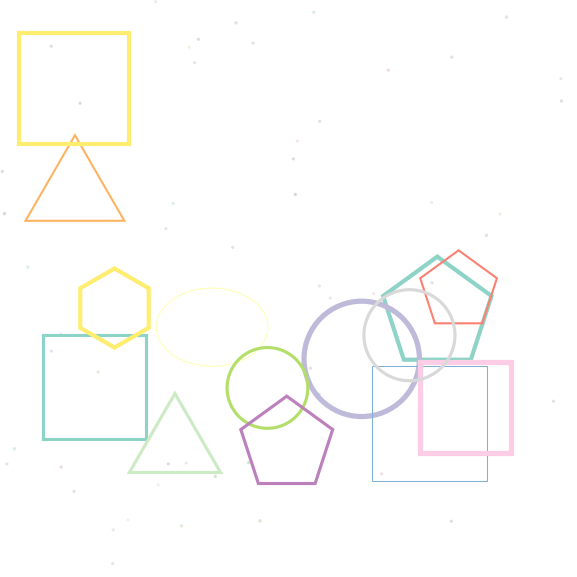[{"shape": "pentagon", "thickness": 2, "radius": 0.49, "center": [0.757, 0.456]}, {"shape": "square", "thickness": 1.5, "radius": 0.45, "center": [0.163, 0.329]}, {"shape": "oval", "thickness": 0.5, "radius": 0.48, "center": [0.367, 0.433]}, {"shape": "circle", "thickness": 2.5, "radius": 0.5, "center": [0.626, 0.378]}, {"shape": "pentagon", "thickness": 1, "radius": 0.35, "center": [0.794, 0.496]}, {"shape": "square", "thickness": 0.5, "radius": 0.5, "center": [0.743, 0.266]}, {"shape": "triangle", "thickness": 1, "radius": 0.49, "center": [0.13, 0.666]}, {"shape": "circle", "thickness": 1.5, "radius": 0.35, "center": [0.463, 0.327]}, {"shape": "square", "thickness": 2.5, "radius": 0.39, "center": [0.806, 0.293]}, {"shape": "circle", "thickness": 1.5, "radius": 0.39, "center": [0.709, 0.419]}, {"shape": "pentagon", "thickness": 1.5, "radius": 0.42, "center": [0.497, 0.23]}, {"shape": "triangle", "thickness": 1.5, "radius": 0.46, "center": [0.303, 0.227]}, {"shape": "square", "thickness": 2, "radius": 0.48, "center": [0.128, 0.846]}, {"shape": "hexagon", "thickness": 2, "radius": 0.34, "center": [0.198, 0.466]}]